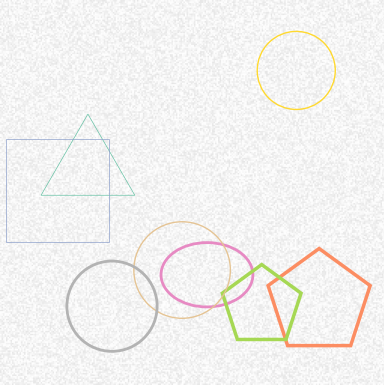[{"shape": "triangle", "thickness": 0.5, "radius": 0.7, "center": [0.228, 0.563]}, {"shape": "pentagon", "thickness": 2.5, "radius": 0.7, "center": [0.829, 0.215]}, {"shape": "square", "thickness": 0.5, "radius": 0.67, "center": [0.149, 0.506]}, {"shape": "oval", "thickness": 2, "radius": 0.6, "center": [0.538, 0.286]}, {"shape": "pentagon", "thickness": 2.5, "radius": 0.54, "center": [0.68, 0.205]}, {"shape": "circle", "thickness": 1, "radius": 0.51, "center": [0.769, 0.817]}, {"shape": "circle", "thickness": 1, "radius": 0.63, "center": [0.473, 0.299]}, {"shape": "circle", "thickness": 2, "radius": 0.59, "center": [0.291, 0.205]}]